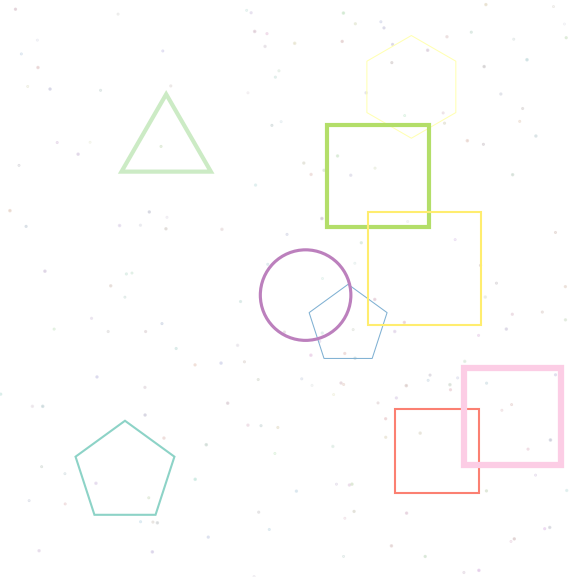[{"shape": "pentagon", "thickness": 1, "radius": 0.45, "center": [0.216, 0.181]}, {"shape": "hexagon", "thickness": 0.5, "radius": 0.44, "center": [0.712, 0.849]}, {"shape": "square", "thickness": 1, "radius": 0.36, "center": [0.756, 0.219]}, {"shape": "pentagon", "thickness": 0.5, "radius": 0.35, "center": [0.603, 0.436]}, {"shape": "square", "thickness": 2, "radius": 0.44, "center": [0.654, 0.694]}, {"shape": "square", "thickness": 3, "radius": 0.42, "center": [0.887, 0.278]}, {"shape": "circle", "thickness": 1.5, "radius": 0.39, "center": [0.529, 0.488]}, {"shape": "triangle", "thickness": 2, "radius": 0.45, "center": [0.288, 0.747]}, {"shape": "square", "thickness": 1, "radius": 0.49, "center": [0.735, 0.535]}]